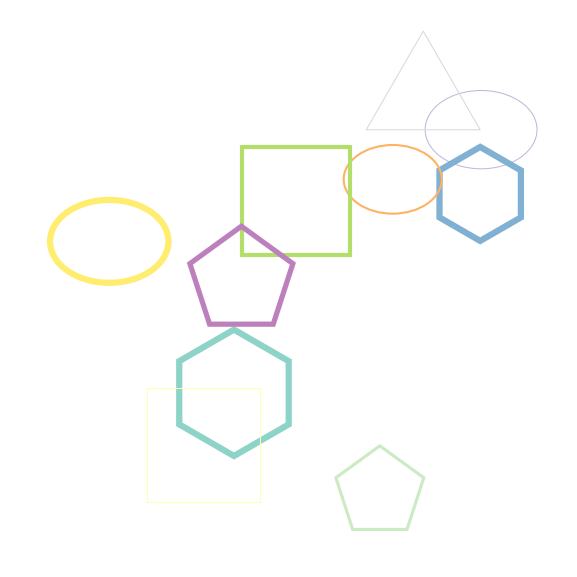[{"shape": "hexagon", "thickness": 3, "radius": 0.55, "center": [0.405, 0.319]}, {"shape": "square", "thickness": 0.5, "radius": 0.49, "center": [0.352, 0.228]}, {"shape": "oval", "thickness": 0.5, "radius": 0.48, "center": [0.833, 0.775]}, {"shape": "hexagon", "thickness": 3, "radius": 0.41, "center": [0.831, 0.663]}, {"shape": "oval", "thickness": 1, "radius": 0.42, "center": [0.68, 0.689]}, {"shape": "square", "thickness": 2, "radius": 0.47, "center": [0.513, 0.651]}, {"shape": "triangle", "thickness": 0.5, "radius": 0.57, "center": [0.733, 0.831]}, {"shape": "pentagon", "thickness": 2.5, "radius": 0.47, "center": [0.418, 0.514]}, {"shape": "pentagon", "thickness": 1.5, "radius": 0.4, "center": [0.658, 0.147]}, {"shape": "oval", "thickness": 3, "radius": 0.51, "center": [0.189, 0.581]}]